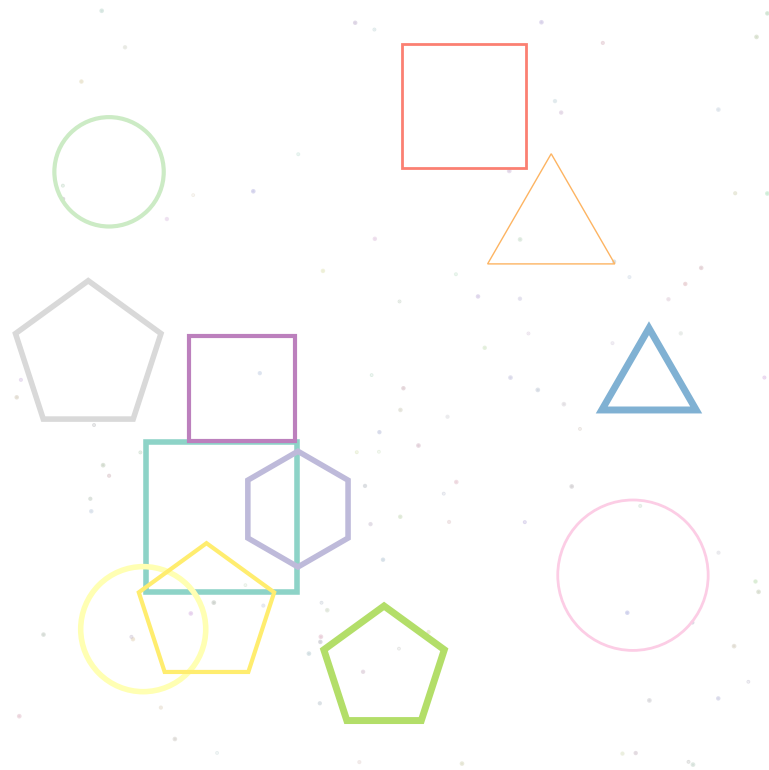[{"shape": "square", "thickness": 2, "radius": 0.49, "center": [0.288, 0.328]}, {"shape": "circle", "thickness": 2, "radius": 0.41, "center": [0.186, 0.183]}, {"shape": "hexagon", "thickness": 2, "radius": 0.38, "center": [0.387, 0.339]}, {"shape": "square", "thickness": 1, "radius": 0.4, "center": [0.603, 0.862]}, {"shape": "triangle", "thickness": 2.5, "radius": 0.35, "center": [0.843, 0.503]}, {"shape": "triangle", "thickness": 0.5, "radius": 0.48, "center": [0.716, 0.705]}, {"shape": "pentagon", "thickness": 2.5, "radius": 0.41, "center": [0.499, 0.131]}, {"shape": "circle", "thickness": 1, "radius": 0.49, "center": [0.822, 0.253]}, {"shape": "pentagon", "thickness": 2, "radius": 0.5, "center": [0.115, 0.536]}, {"shape": "square", "thickness": 1.5, "radius": 0.34, "center": [0.314, 0.496]}, {"shape": "circle", "thickness": 1.5, "radius": 0.36, "center": [0.142, 0.777]}, {"shape": "pentagon", "thickness": 1.5, "radius": 0.46, "center": [0.268, 0.202]}]